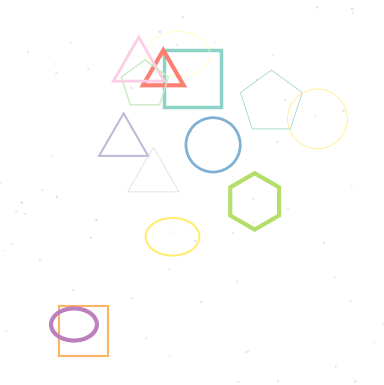[{"shape": "pentagon", "thickness": 0.5, "radius": 0.42, "center": [0.705, 0.733]}, {"shape": "square", "thickness": 2.5, "radius": 0.37, "center": [0.501, 0.796]}, {"shape": "oval", "thickness": 0.5, "radius": 0.41, "center": [0.462, 0.86]}, {"shape": "triangle", "thickness": 1.5, "radius": 0.37, "center": [0.321, 0.632]}, {"shape": "triangle", "thickness": 3, "radius": 0.3, "center": [0.424, 0.809]}, {"shape": "circle", "thickness": 2, "radius": 0.35, "center": [0.553, 0.624]}, {"shape": "square", "thickness": 1.5, "radius": 0.32, "center": [0.217, 0.14]}, {"shape": "hexagon", "thickness": 3, "radius": 0.37, "center": [0.661, 0.477]}, {"shape": "triangle", "thickness": 2, "radius": 0.38, "center": [0.36, 0.827]}, {"shape": "triangle", "thickness": 0.5, "radius": 0.39, "center": [0.398, 0.54]}, {"shape": "oval", "thickness": 3, "radius": 0.3, "center": [0.192, 0.157]}, {"shape": "pentagon", "thickness": 1, "radius": 0.32, "center": [0.376, 0.78]}, {"shape": "oval", "thickness": 1.5, "radius": 0.35, "center": [0.448, 0.385]}, {"shape": "circle", "thickness": 0.5, "radius": 0.39, "center": [0.824, 0.691]}]